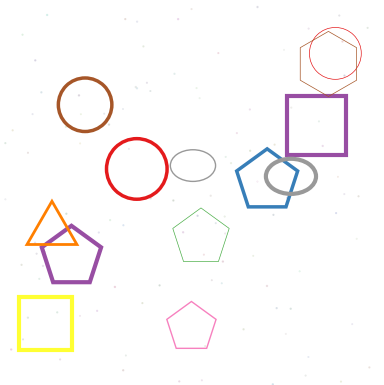[{"shape": "circle", "thickness": 0.5, "radius": 0.34, "center": [0.871, 0.861]}, {"shape": "circle", "thickness": 2.5, "radius": 0.39, "center": [0.355, 0.561]}, {"shape": "pentagon", "thickness": 2.5, "radius": 0.42, "center": [0.694, 0.53]}, {"shape": "pentagon", "thickness": 0.5, "radius": 0.39, "center": [0.522, 0.383]}, {"shape": "square", "thickness": 3, "radius": 0.39, "center": [0.822, 0.674]}, {"shape": "pentagon", "thickness": 3, "radius": 0.41, "center": [0.186, 0.333]}, {"shape": "triangle", "thickness": 2, "radius": 0.37, "center": [0.135, 0.402]}, {"shape": "square", "thickness": 3, "radius": 0.34, "center": [0.117, 0.16]}, {"shape": "circle", "thickness": 2.5, "radius": 0.35, "center": [0.221, 0.728]}, {"shape": "hexagon", "thickness": 0.5, "radius": 0.42, "center": [0.853, 0.834]}, {"shape": "pentagon", "thickness": 1, "radius": 0.34, "center": [0.497, 0.15]}, {"shape": "oval", "thickness": 1, "radius": 0.29, "center": [0.501, 0.57]}, {"shape": "oval", "thickness": 3, "radius": 0.33, "center": [0.756, 0.542]}]